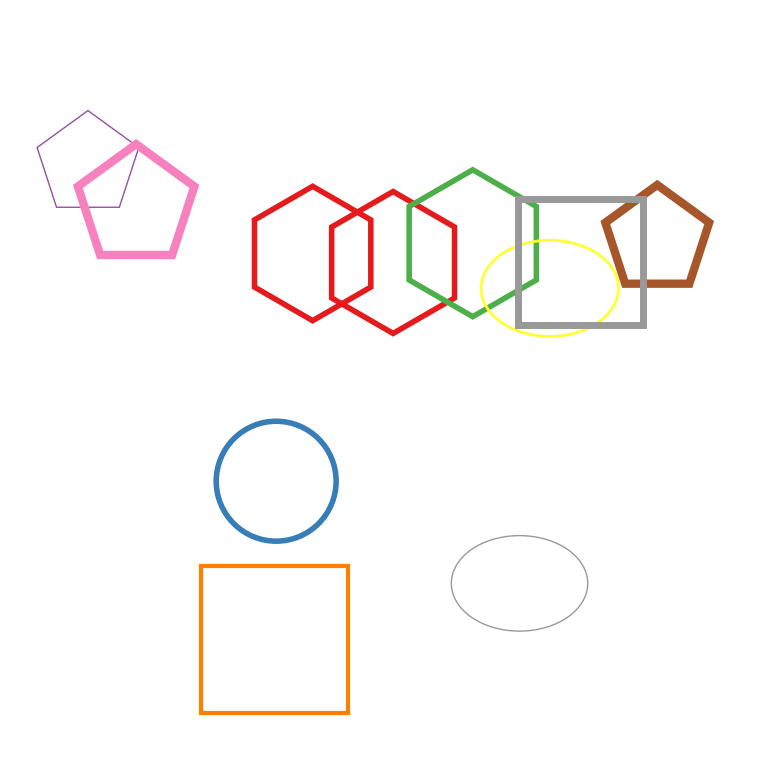[{"shape": "hexagon", "thickness": 2, "radius": 0.46, "center": [0.511, 0.659]}, {"shape": "hexagon", "thickness": 2, "radius": 0.44, "center": [0.406, 0.671]}, {"shape": "circle", "thickness": 2, "radius": 0.39, "center": [0.359, 0.375]}, {"shape": "hexagon", "thickness": 2, "radius": 0.48, "center": [0.614, 0.684]}, {"shape": "pentagon", "thickness": 0.5, "radius": 0.35, "center": [0.114, 0.787]}, {"shape": "square", "thickness": 1.5, "radius": 0.48, "center": [0.356, 0.169]}, {"shape": "oval", "thickness": 1, "radius": 0.45, "center": [0.714, 0.626]}, {"shape": "pentagon", "thickness": 3, "radius": 0.35, "center": [0.854, 0.689]}, {"shape": "pentagon", "thickness": 3, "radius": 0.4, "center": [0.177, 0.733]}, {"shape": "square", "thickness": 2.5, "radius": 0.41, "center": [0.754, 0.66]}, {"shape": "oval", "thickness": 0.5, "radius": 0.44, "center": [0.675, 0.242]}]